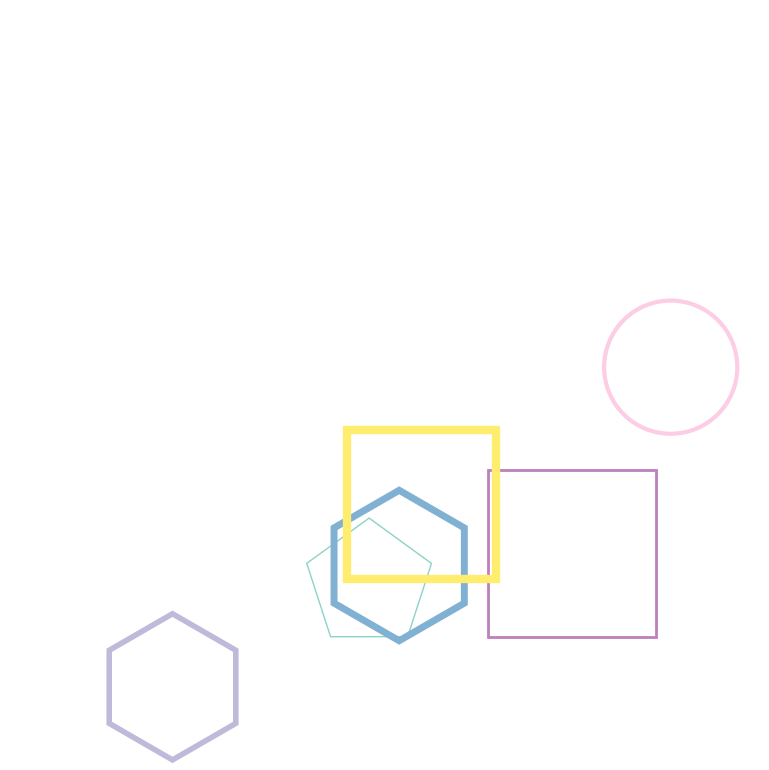[{"shape": "pentagon", "thickness": 0.5, "radius": 0.43, "center": [0.479, 0.242]}, {"shape": "hexagon", "thickness": 2, "radius": 0.47, "center": [0.224, 0.108]}, {"shape": "hexagon", "thickness": 2.5, "radius": 0.49, "center": [0.518, 0.266]}, {"shape": "circle", "thickness": 1.5, "radius": 0.43, "center": [0.871, 0.523]}, {"shape": "square", "thickness": 1, "radius": 0.54, "center": [0.742, 0.281]}, {"shape": "square", "thickness": 3, "radius": 0.49, "center": [0.547, 0.345]}]